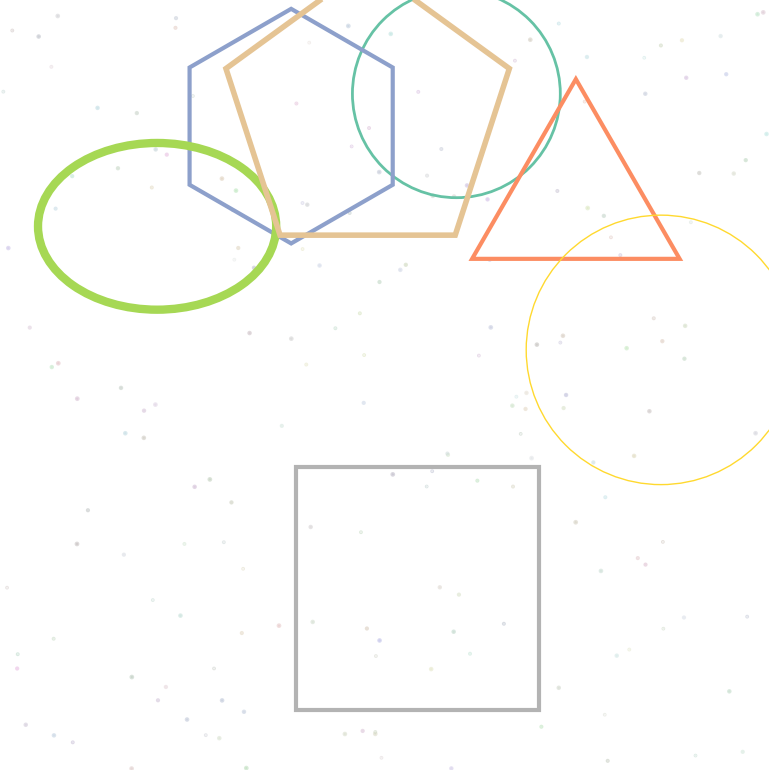[{"shape": "circle", "thickness": 1, "radius": 0.67, "center": [0.593, 0.878]}, {"shape": "triangle", "thickness": 1.5, "radius": 0.78, "center": [0.748, 0.742]}, {"shape": "hexagon", "thickness": 1.5, "radius": 0.76, "center": [0.378, 0.836]}, {"shape": "oval", "thickness": 3, "radius": 0.77, "center": [0.204, 0.706]}, {"shape": "circle", "thickness": 0.5, "radius": 0.87, "center": [0.858, 0.546]}, {"shape": "pentagon", "thickness": 2, "radius": 0.97, "center": [0.477, 0.851]}, {"shape": "square", "thickness": 1.5, "radius": 0.79, "center": [0.542, 0.235]}]